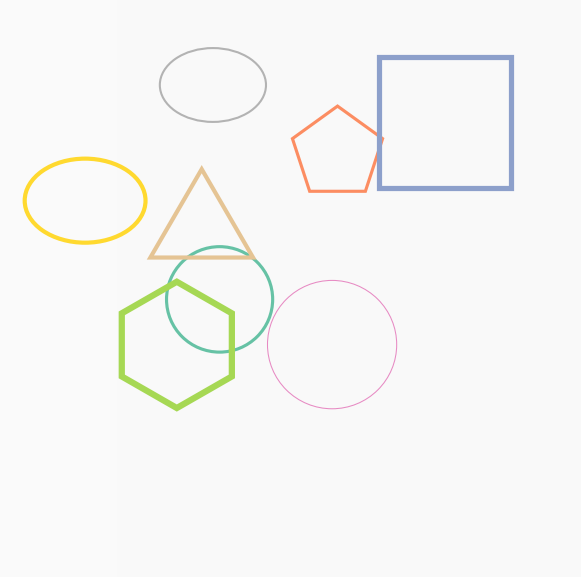[{"shape": "circle", "thickness": 1.5, "radius": 0.46, "center": [0.378, 0.481]}, {"shape": "pentagon", "thickness": 1.5, "radius": 0.41, "center": [0.581, 0.734]}, {"shape": "square", "thickness": 2.5, "radius": 0.57, "center": [0.766, 0.787]}, {"shape": "circle", "thickness": 0.5, "radius": 0.56, "center": [0.571, 0.402]}, {"shape": "hexagon", "thickness": 3, "radius": 0.55, "center": [0.304, 0.402]}, {"shape": "oval", "thickness": 2, "radius": 0.52, "center": [0.146, 0.652]}, {"shape": "triangle", "thickness": 2, "radius": 0.51, "center": [0.347, 0.604]}, {"shape": "oval", "thickness": 1, "radius": 0.46, "center": [0.366, 0.852]}]